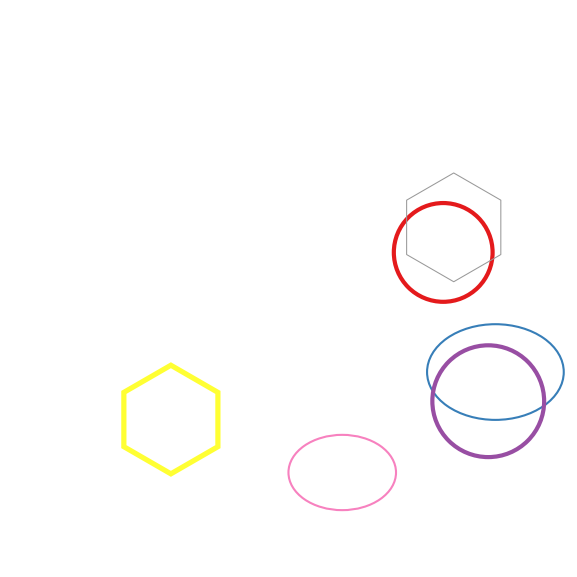[{"shape": "circle", "thickness": 2, "radius": 0.43, "center": [0.767, 0.562]}, {"shape": "oval", "thickness": 1, "radius": 0.59, "center": [0.858, 0.355]}, {"shape": "circle", "thickness": 2, "radius": 0.48, "center": [0.845, 0.304]}, {"shape": "hexagon", "thickness": 2.5, "radius": 0.47, "center": [0.296, 0.273]}, {"shape": "oval", "thickness": 1, "radius": 0.47, "center": [0.593, 0.181]}, {"shape": "hexagon", "thickness": 0.5, "radius": 0.47, "center": [0.786, 0.605]}]